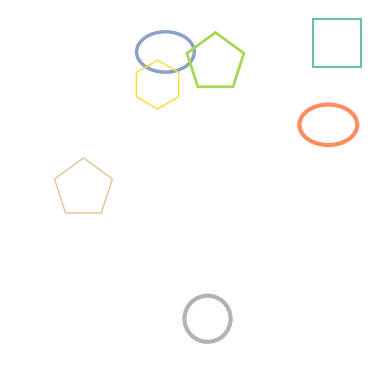[{"shape": "square", "thickness": 1.5, "radius": 0.31, "center": [0.875, 0.887]}, {"shape": "oval", "thickness": 3, "radius": 0.38, "center": [0.853, 0.676]}, {"shape": "oval", "thickness": 2.5, "radius": 0.37, "center": [0.43, 0.865]}, {"shape": "pentagon", "thickness": 2, "radius": 0.39, "center": [0.56, 0.838]}, {"shape": "hexagon", "thickness": 1, "radius": 0.32, "center": [0.409, 0.78]}, {"shape": "pentagon", "thickness": 1, "radius": 0.39, "center": [0.217, 0.511]}, {"shape": "circle", "thickness": 3, "radius": 0.3, "center": [0.539, 0.172]}]